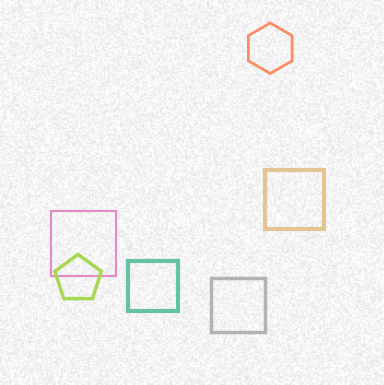[{"shape": "square", "thickness": 3, "radius": 0.33, "center": [0.396, 0.257]}, {"shape": "hexagon", "thickness": 2, "radius": 0.33, "center": [0.702, 0.875]}, {"shape": "square", "thickness": 1.5, "radius": 0.42, "center": [0.217, 0.368]}, {"shape": "pentagon", "thickness": 2.5, "radius": 0.32, "center": [0.203, 0.276]}, {"shape": "square", "thickness": 3, "radius": 0.39, "center": [0.765, 0.481]}, {"shape": "square", "thickness": 2.5, "radius": 0.35, "center": [0.619, 0.208]}]